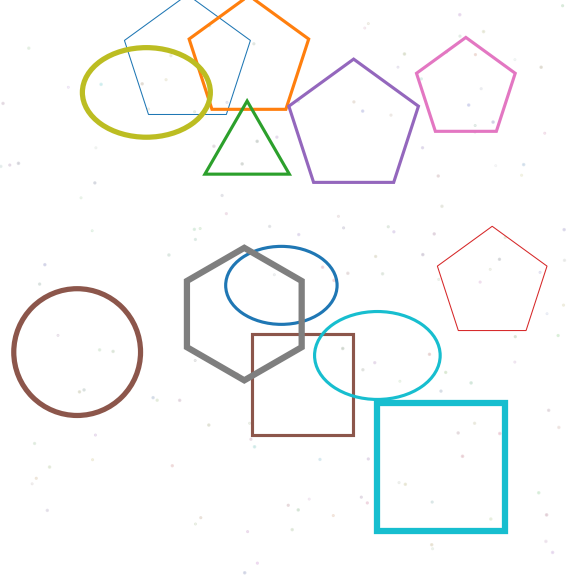[{"shape": "pentagon", "thickness": 0.5, "radius": 0.57, "center": [0.325, 0.894]}, {"shape": "oval", "thickness": 1.5, "radius": 0.48, "center": [0.487, 0.505]}, {"shape": "pentagon", "thickness": 1.5, "radius": 0.54, "center": [0.431, 0.898]}, {"shape": "triangle", "thickness": 1.5, "radius": 0.42, "center": [0.428, 0.74]}, {"shape": "pentagon", "thickness": 0.5, "radius": 0.5, "center": [0.852, 0.507]}, {"shape": "pentagon", "thickness": 1.5, "radius": 0.59, "center": [0.612, 0.779]}, {"shape": "square", "thickness": 1.5, "radius": 0.44, "center": [0.524, 0.334]}, {"shape": "circle", "thickness": 2.5, "radius": 0.55, "center": [0.134, 0.389]}, {"shape": "pentagon", "thickness": 1.5, "radius": 0.45, "center": [0.807, 0.844]}, {"shape": "hexagon", "thickness": 3, "radius": 0.57, "center": [0.423, 0.455]}, {"shape": "oval", "thickness": 2.5, "radius": 0.55, "center": [0.253, 0.839]}, {"shape": "oval", "thickness": 1.5, "radius": 0.54, "center": [0.653, 0.384]}, {"shape": "square", "thickness": 3, "radius": 0.55, "center": [0.763, 0.19]}]